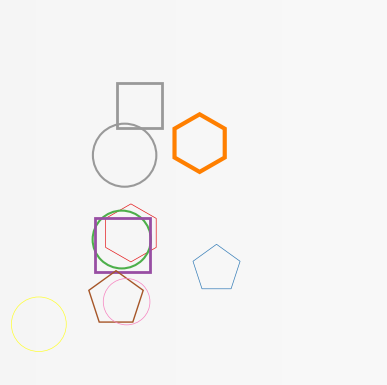[{"shape": "hexagon", "thickness": 0.5, "radius": 0.38, "center": [0.338, 0.395]}, {"shape": "pentagon", "thickness": 0.5, "radius": 0.32, "center": [0.559, 0.302]}, {"shape": "circle", "thickness": 1.5, "radius": 0.38, "center": [0.314, 0.378]}, {"shape": "square", "thickness": 2, "radius": 0.35, "center": [0.316, 0.363]}, {"shape": "hexagon", "thickness": 3, "radius": 0.37, "center": [0.515, 0.628]}, {"shape": "circle", "thickness": 0.5, "radius": 0.35, "center": [0.1, 0.158]}, {"shape": "pentagon", "thickness": 1, "radius": 0.37, "center": [0.299, 0.223]}, {"shape": "circle", "thickness": 0.5, "radius": 0.3, "center": [0.327, 0.216]}, {"shape": "square", "thickness": 2, "radius": 0.29, "center": [0.36, 0.725]}, {"shape": "circle", "thickness": 1.5, "radius": 0.41, "center": [0.322, 0.597]}]